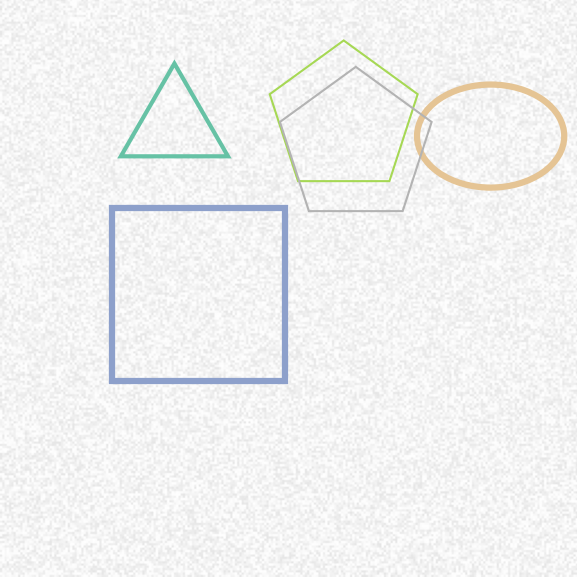[{"shape": "triangle", "thickness": 2, "radius": 0.54, "center": [0.302, 0.782]}, {"shape": "square", "thickness": 3, "radius": 0.75, "center": [0.343, 0.49]}, {"shape": "pentagon", "thickness": 1, "radius": 0.67, "center": [0.595, 0.794]}, {"shape": "oval", "thickness": 3, "radius": 0.64, "center": [0.85, 0.764]}, {"shape": "pentagon", "thickness": 1, "radius": 0.69, "center": [0.616, 0.745]}]